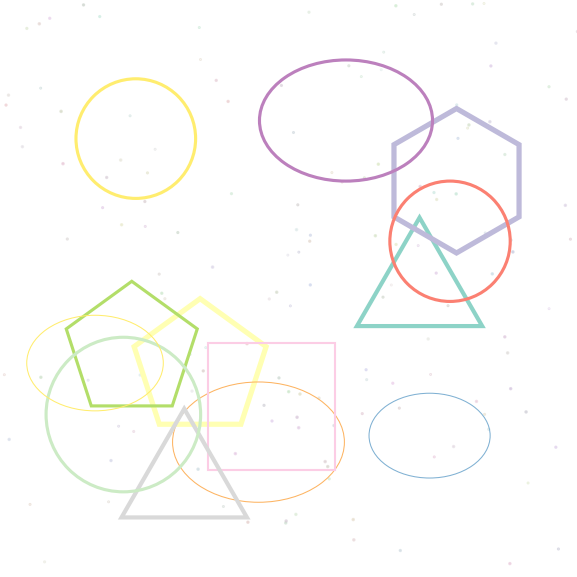[{"shape": "triangle", "thickness": 2, "radius": 0.63, "center": [0.726, 0.497]}, {"shape": "pentagon", "thickness": 2.5, "radius": 0.6, "center": [0.347, 0.362]}, {"shape": "hexagon", "thickness": 2.5, "radius": 0.63, "center": [0.791, 0.686]}, {"shape": "circle", "thickness": 1.5, "radius": 0.52, "center": [0.779, 0.581]}, {"shape": "oval", "thickness": 0.5, "radius": 0.52, "center": [0.744, 0.245]}, {"shape": "oval", "thickness": 0.5, "radius": 0.74, "center": [0.448, 0.234]}, {"shape": "pentagon", "thickness": 1.5, "radius": 0.6, "center": [0.228, 0.393]}, {"shape": "square", "thickness": 1, "radius": 0.55, "center": [0.469, 0.295]}, {"shape": "triangle", "thickness": 2, "radius": 0.63, "center": [0.319, 0.166]}, {"shape": "oval", "thickness": 1.5, "radius": 0.75, "center": [0.599, 0.79]}, {"shape": "circle", "thickness": 1.5, "radius": 0.67, "center": [0.214, 0.281]}, {"shape": "circle", "thickness": 1.5, "radius": 0.52, "center": [0.235, 0.759]}, {"shape": "oval", "thickness": 0.5, "radius": 0.59, "center": [0.165, 0.37]}]